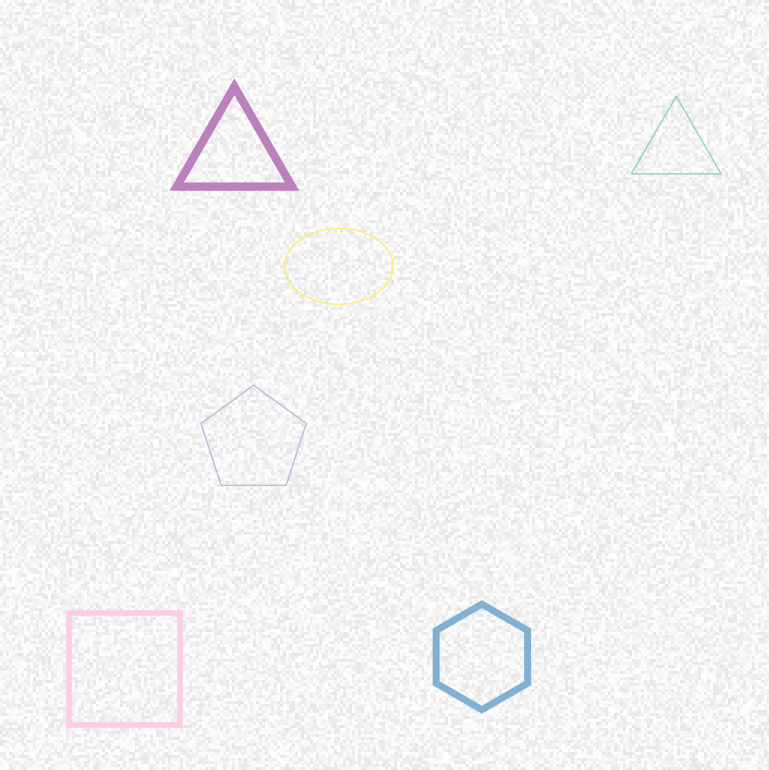[{"shape": "triangle", "thickness": 0.5, "radius": 0.34, "center": [0.878, 0.808]}, {"shape": "pentagon", "thickness": 0.5, "radius": 0.36, "center": [0.329, 0.428]}, {"shape": "hexagon", "thickness": 2.5, "radius": 0.34, "center": [0.626, 0.147]}, {"shape": "square", "thickness": 2, "radius": 0.36, "center": [0.162, 0.131]}, {"shape": "triangle", "thickness": 3, "radius": 0.43, "center": [0.304, 0.801]}, {"shape": "oval", "thickness": 0.5, "radius": 0.35, "center": [0.44, 0.654]}]